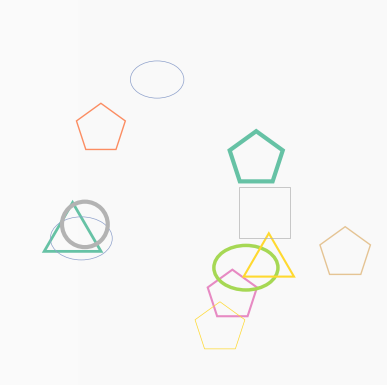[{"shape": "triangle", "thickness": 2, "radius": 0.42, "center": [0.187, 0.389]}, {"shape": "pentagon", "thickness": 3, "radius": 0.36, "center": [0.661, 0.587]}, {"shape": "pentagon", "thickness": 1, "radius": 0.33, "center": [0.26, 0.665]}, {"shape": "oval", "thickness": 0.5, "radius": 0.4, "center": [0.21, 0.381]}, {"shape": "oval", "thickness": 0.5, "radius": 0.35, "center": [0.405, 0.793]}, {"shape": "pentagon", "thickness": 1.5, "radius": 0.33, "center": [0.6, 0.233]}, {"shape": "oval", "thickness": 2.5, "radius": 0.41, "center": [0.635, 0.305]}, {"shape": "pentagon", "thickness": 0.5, "radius": 0.34, "center": [0.568, 0.149]}, {"shape": "triangle", "thickness": 1.5, "radius": 0.37, "center": [0.694, 0.319]}, {"shape": "pentagon", "thickness": 1, "radius": 0.34, "center": [0.891, 0.343]}, {"shape": "square", "thickness": 0.5, "radius": 0.33, "center": [0.684, 0.448]}, {"shape": "circle", "thickness": 3, "radius": 0.3, "center": [0.219, 0.417]}]